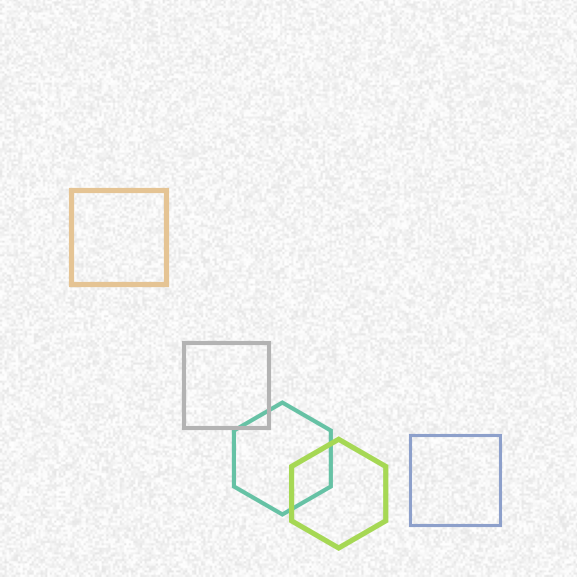[{"shape": "hexagon", "thickness": 2, "radius": 0.48, "center": [0.489, 0.205]}, {"shape": "square", "thickness": 1.5, "radius": 0.39, "center": [0.788, 0.168]}, {"shape": "hexagon", "thickness": 2.5, "radius": 0.47, "center": [0.586, 0.144]}, {"shape": "square", "thickness": 2.5, "radius": 0.41, "center": [0.206, 0.589]}, {"shape": "square", "thickness": 2, "radius": 0.37, "center": [0.392, 0.331]}]